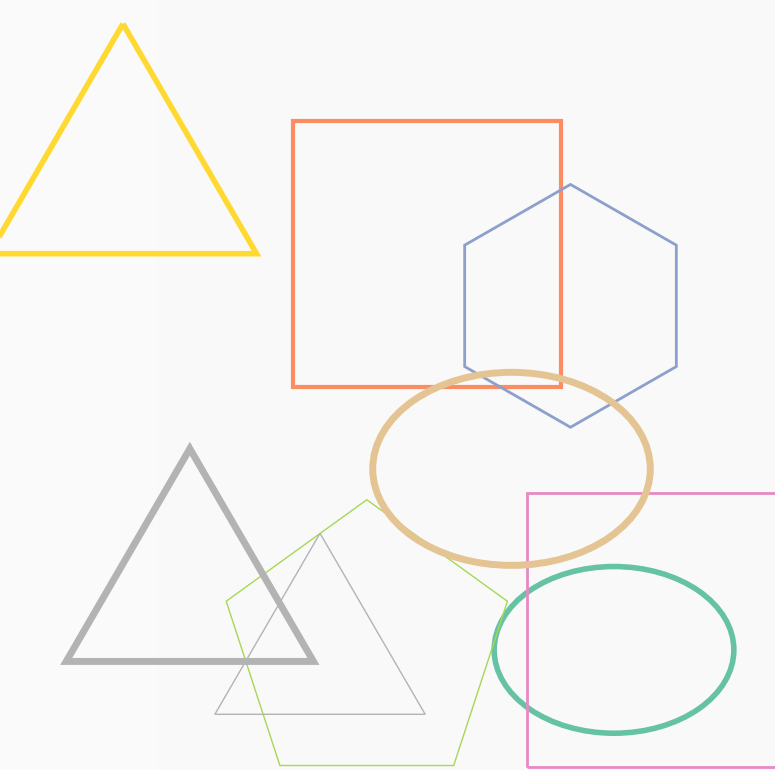[{"shape": "oval", "thickness": 2, "radius": 0.77, "center": [0.792, 0.156]}, {"shape": "square", "thickness": 1.5, "radius": 0.86, "center": [0.551, 0.67]}, {"shape": "hexagon", "thickness": 1, "radius": 0.79, "center": [0.736, 0.603]}, {"shape": "square", "thickness": 1, "radius": 0.89, "center": [0.857, 0.182]}, {"shape": "pentagon", "thickness": 0.5, "radius": 0.95, "center": [0.473, 0.16]}, {"shape": "triangle", "thickness": 2, "radius": 1.0, "center": [0.159, 0.77]}, {"shape": "oval", "thickness": 2.5, "radius": 0.9, "center": [0.66, 0.391]}, {"shape": "triangle", "thickness": 2.5, "radius": 0.92, "center": [0.245, 0.233]}, {"shape": "triangle", "thickness": 0.5, "radius": 0.78, "center": [0.413, 0.151]}]